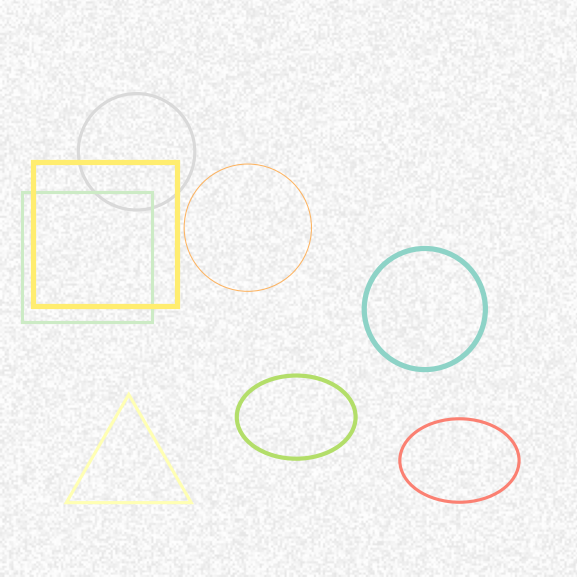[{"shape": "circle", "thickness": 2.5, "radius": 0.52, "center": [0.736, 0.464]}, {"shape": "triangle", "thickness": 1.5, "radius": 0.62, "center": [0.223, 0.191]}, {"shape": "oval", "thickness": 1.5, "radius": 0.52, "center": [0.796, 0.202]}, {"shape": "circle", "thickness": 0.5, "radius": 0.55, "center": [0.429, 0.605]}, {"shape": "oval", "thickness": 2, "radius": 0.51, "center": [0.513, 0.277]}, {"shape": "circle", "thickness": 1.5, "radius": 0.5, "center": [0.236, 0.736]}, {"shape": "square", "thickness": 1.5, "radius": 0.56, "center": [0.15, 0.554]}, {"shape": "square", "thickness": 2.5, "radius": 0.62, "center": [0.182, 0.594]}]